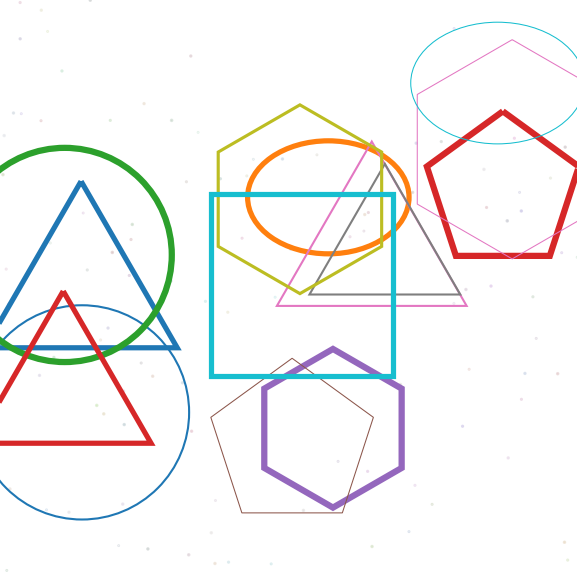[{"shape": "circle", "thickness": 1, "radius": 0.93, "center": [0.142, 0.285]}, {"shape": "triangle", "thickness": 2.5, "radius": 0.96, "center": [0.14, 0.493]}, {"shape": "oval", "thickness": 2.5, "radius": 0.7, "center": [0.569, 0.657]}, {"shape": "circle", "thickness": 3, "radius": 0.93, "center": [0.112, 0.558]}, {"shape": "triangle", "thickness": 2.5, "radius": 0.88, "center": [0.109, 0.319]}, {"shape": "pentagon", "thickness": 3, "radius": 0.69, "center": [0.871, 0.668]}, {"shape": "hexagon", "thickness": 3, "radius": 0.69, "center": [0.577, 0.258]}, {"shape": "pentagon", "thickness": 0.5, "radius": 0.74, "center": [0.506, 0.231]}, {"shape": "hexagon", "thickness": 0.5, "radius": 0.95, "center": [0.887, 0.741]}, {"shape": "triangle", "thickness": 1, "radius": 0.95, "center": [0.644, 0.564]}, {"shape": "triangle", "thickness": 1, "radius": 0.75, "center": [0.666, 0.565]}, {"shape": "hexagon", "thickness": 1.5, "radius": 0.82, "center": [0.519, 0.654]}, {"shape": "square", "thickness": 2.5, "radius": 0.79, "center": [0.522, 0.506]}, {"shape": "oval", "thickness": 0.5, "radius": 0.75, "center": [0.862, 0.855]}]